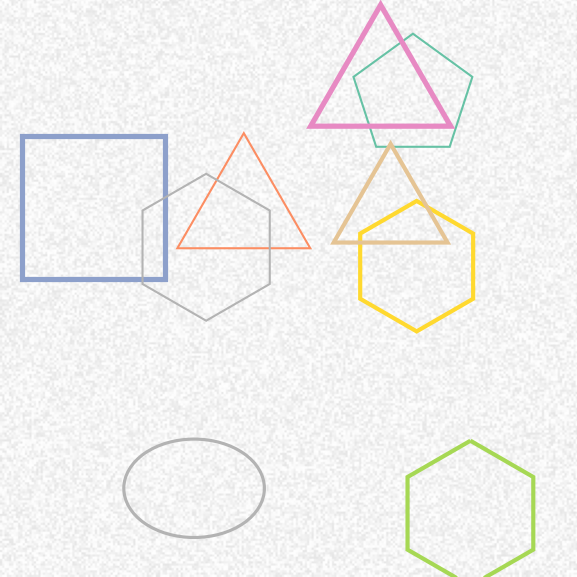[{"shape": "pentagon", "thickness": 1, "radius": 0.54, "center": [0.715, 0.833]}, {"shape": "triangle", "thickness": 1, "radius": 0.66, "center": [0.422, 0.636]}, {"shape": "square", "thickness": 2.5, "radius": 0.62, "center": [0.162, 0.64]}, {"shape": "triangle", "thickness": 2.5, "radius": 0.7, "center": [0.659, 0.851]}, {"shape": "hexagon", "thickness": 2, "radius": 0.63, "center": [0.815, 0.11]}, {"shape": "hexagon", "thickness": 2, "radius": 0.56, "center": [0.722, 0.538]}, {"shape": "triangle", "thickness": 2, "radius": 0.57, "center": [0.676, 0.636]}, {"shape": "hexagon", "thickness": 1, "radius": 0.64, "center": [0.357, 0.571]}, {"shape": "oval", "thickness": 1.5, "radius": 0.61, "center": [0.336, 0.154]}]